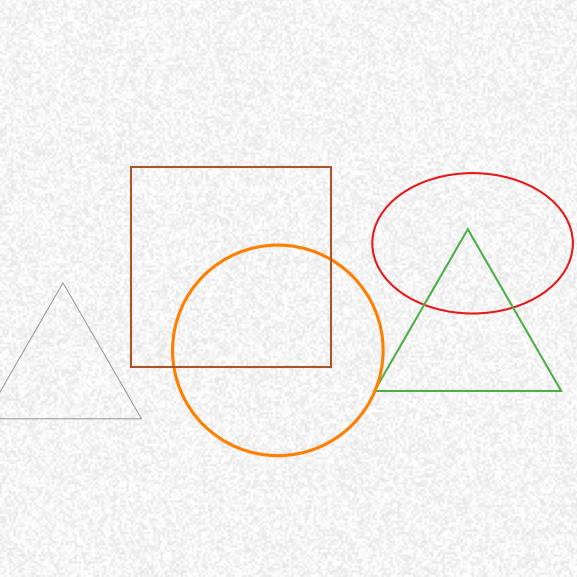[{"shape": "oval", "thickness": 1, "radius": 0.87, "center": [0.818, 0.578]}, {"shape": "triangle", "thickness": 1, "radius": 0.93, "center": [0.81, 0.416]}, {"shape": "circle", "thickness": 1.5, "radius": 0.91, "center": [0.481, 0.392]}, {"shape": "square", "thickness": 1, "radius": 0.86, "center": [0.4, 0.537]}, {"shape": "triangle", "thickness": 0.5, "radius": 0.78, "center": [0.109, 0.352]}]